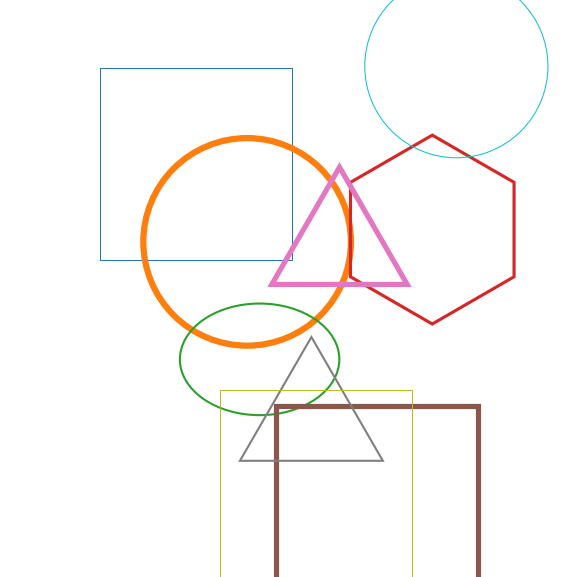[{"shape": "square", "thickness": 0.5, "radius": 0.83, "center": [0.34, 0.716]}, {"shape": "circle", "thickness": 3, "radius": 0.9, "center": [0.428, 0.58]}, {"shape": "oval", "thickness": 1, "radius": 0.69, "center": [0.45, 0.377]}, {"shape": "hexagon", "thickness": 1.5, "radius": 0.82, "center": [0.749, 0.602]}, {"shape": "square", "thickness": 2.5, "radius": 0.88, "center": [0.653, 0.121]}, {"shape": "triangle", "thickness": 2.5, "radius": 0.68, "center": [0.588, 0.574]}, {"shape": "triangle", "thickness": 1, "radius": 0.71, "center": [0.539, 0.273]}, {"shape": "square", "thickness": 0.5, "radius": 0.83, "center": [0.548, 0.157]}, {"shape": "circle", "thickness": 0.5, "radius": 0.79, "center": [0.79, 0.885]}]